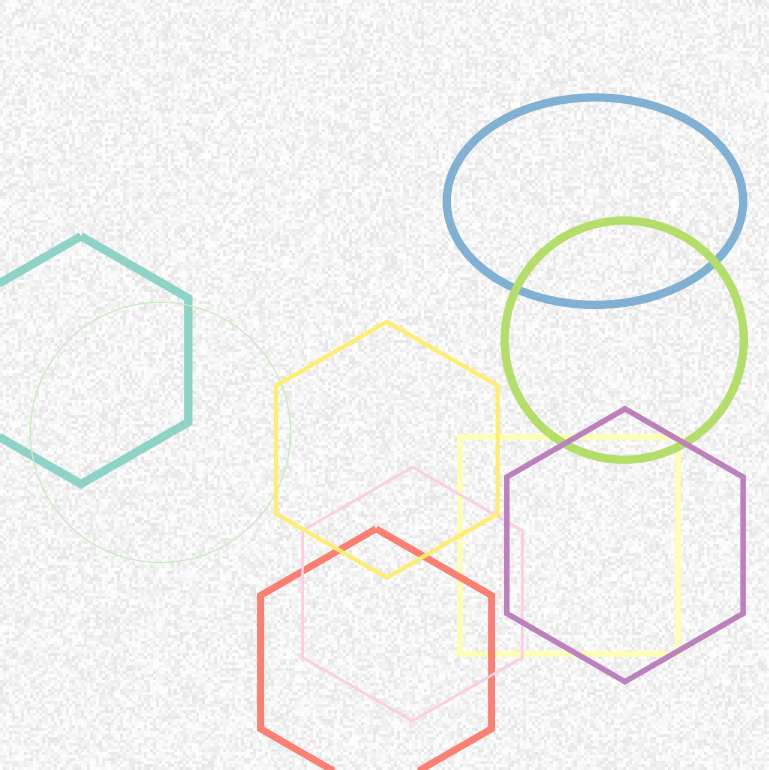[{"shape": "hexagon", "thickness": 3, "radius": 0.8, "center": [0.105, 0.532]}, {"shape": "square", "thickness": 2, "radius": 0.71, "center": [0.739, 0.292]}, {"shape": "hexagon", "thickness": 2.5, "radius": 0.87, "center": [0.488, 0.14]}, {"shape": "oval", "thickness": 3, "radius": 0.96, "center": [0.773, 0.739]}, {"shape": "circle", "thickness": 3, "radius": 0.78, "center": [0.811, 0.558]}, {"shape": "hexagon", "thickness": 1, "radius": 0.82, "center": [0.536, 0.228]}, {"shape": "hexagon", "thickness": 2, "radius": 0.89, "center": [0.812, 0.292]}, {"shape": "circle", "thickness": 0.5, "radius": 0.85, "center": [0.208, 0.438]}, {"shape": "hexagon", "thickness": 1.5, "radius": 0.83, "center": [0.502, 0.416]}]